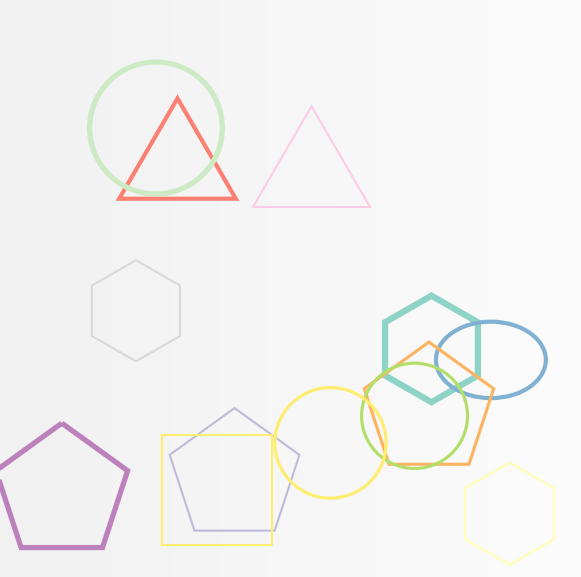[{"shape": "hexagon", "thickness": 3, "radius": 0.46, "center": [0.742, 0.395]}, {"shape": "hexagon", "thickness": 1, "radius": 0.44, "center": [0.877, 0.11]}, {"shape": "pentagon", "thickness": 1, "radius": 0.59, "center": [0.404, 0.175]}, {"shape": "triangle", "thickness": 2, "radius": 0.58, "center": [0.305, 0.713]}, {"shape": "oval", "thickness": 2, "radius": 0.47, "center": [0.845, 0.376]}, {"shape": "pentagon", "thickness": 1.5, "radius": 0.59, "center": [0.738, 0.29]}, {"shape": "circle", "thickness": 1.5, "radius": 0.46, "center": [0.713, 0.279]}, {"shape": "triangle", "thickness": 1, "radius": 0.58, "center": [0.536, 0.699]}, {"shape": "hexagon", "thickness": 1, "radius": 0.44, "center": [0.234, 0.461]}, {"shape": "pentagon", "thickness": 2.5, "radius": 0.6, "center": [0.106, 0.147]}, {"shape": "circle", "thickness": 2.5, "radius": 0.57, "center": [0.268, 0.778]}, {"shape": "circle", "thickness": 1.5, "radius": 0.48, "center": [0.569, 0.232]}, {"shape": "square", "thickness": 1, "radius": 0.48, "center": [0.374, 0.151]}]